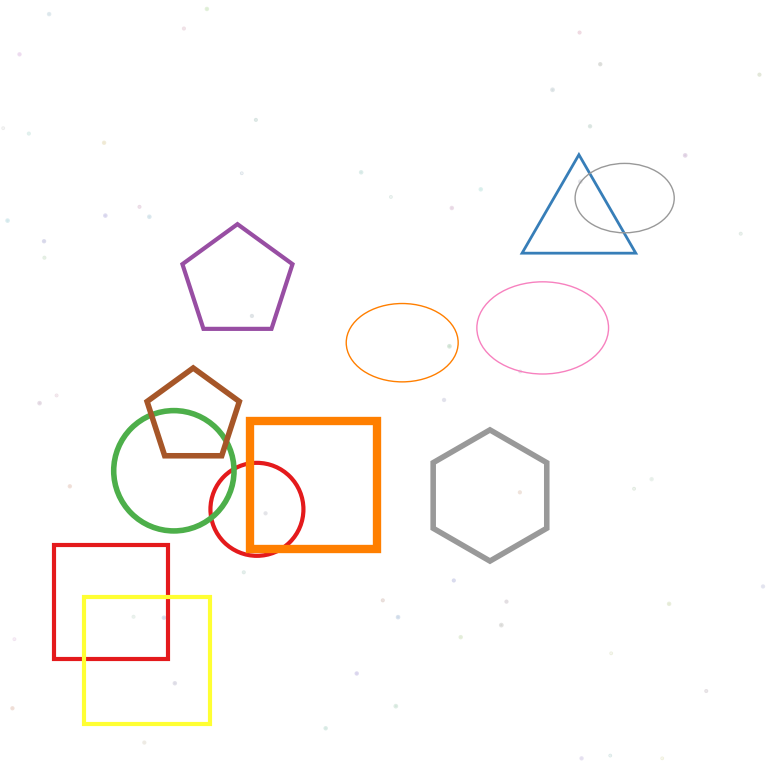[{"shape": "circle", "thickness": 1.5, "radius": 0.3, "center": [0.334, 0.339]}, {"shape": "square", "thickness": 1.5, "radius": 0.37, "center": [0.144, 0.218]}, {"shape": "triangle", "thickness": 1, "radius": 0.43, "center": [0.752, 0.714]}, {"shape": "circle", "thickness": 2, "radius": 0.39, "center": [0.226, 0.389]}, {"shape": "pentagon", "thickness": 1.5, "radius": 0.38, "center": [0.308, 0.634]}, {"shape": "oval", "thickness": 0.5, "radius": 0.36, "center": [0.522, 0.555]}, {"shape": "square", "thickness": 3, "radius": 0.41, "center": [0.408, 0.37]}, {"shape": "square", "thickness": 1.5, "radius": 0.41, "center": [0.191, 0.142]}, {"shape": "pentagon", "thickness": 2, "radius": 0.32, "center": [0.251, 0.459]}, {"shape": "oval", "thickness": 0.5, "radius": 0.43, "center": [0.705, 0.574]}, {"shape": "oval", "thickness": 0.5, "radius": 0.32, "center": [0.811, 0.743]}, {"shape": "hexagon", "thickness": 2, "radius": 0.43, "center": [0.636, 0.357]}]